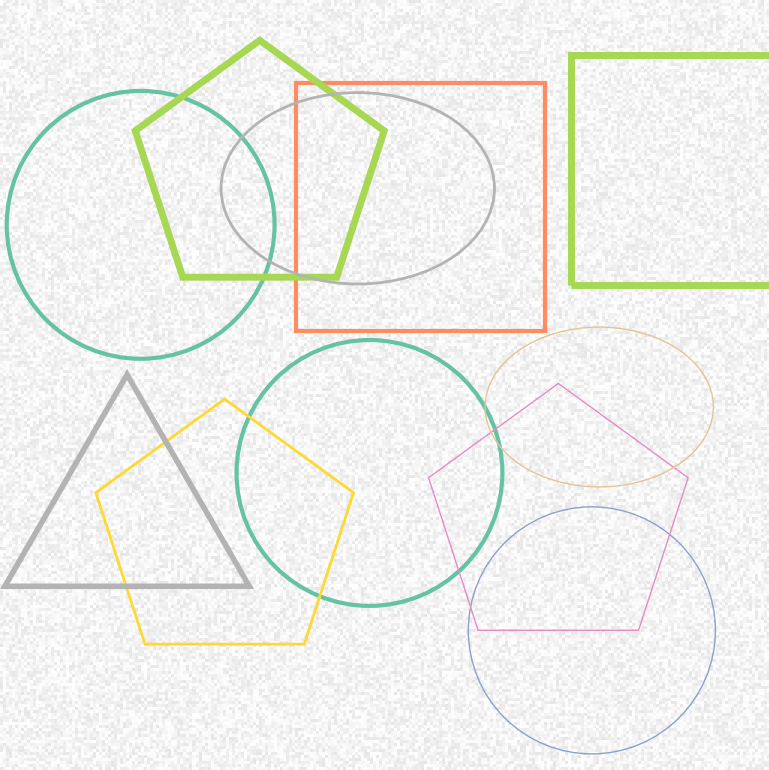[{"shape": "circle", "thickness": 1.5, "radius": 0.86, "center": [0.48, 0.386]}, {"shape": "circle", "thickness": 1.5, "radius": 0.87, "center": [0.183, 0.708]}, {"shape": "square", "thickness": 1.5, "radius": 0.81, "center": [0.546, 0.731]}, {"shape": "circle", "thickness": 0.5, "radius": 0.8, "center": [0.769, 0.181]}, {"shape": "pentagon", "thickness": 0.5, "radius": 0.89, "center": [0.725, 0.325]}, {"shape": "pentagon", "thickness": 2.5, "radius": 0.85, "center": [0.337, 0.778]}, {"shape": "square", "thickness": 2.5, "radius": 0.75, "center": [0.892, 0.779]}, {"shape": "pentagon", "thickness": 1, "radius": 0.88, "center": [0.292, 0.306]}, {"shape": "oval", "thickness": 0.5, "radius": 0.74, "center": [0.778, 0.471]}, {"shape": "triangle", "thickness": 2, "radius": 0.92, "center": [0.165, 0.33]}, {"shape": "oval", "thickness": 1, "radius": 0.89, "center": [0.465, 0.755]}]